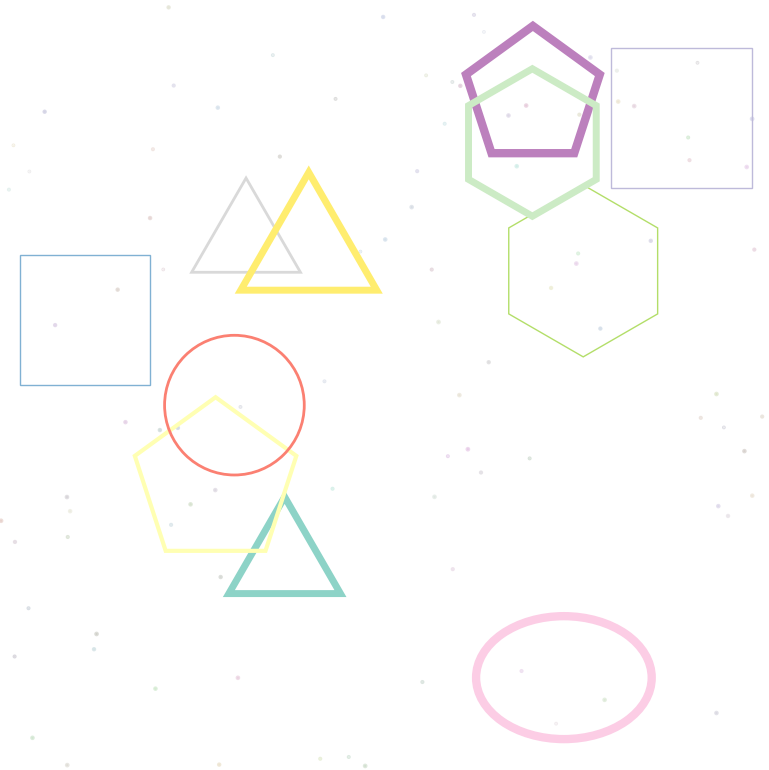[{"shape": "triangle", "thickness": 2.5, "radius": 0.42, "center": [0.37, 0.271]}, {"shape": "pentagon", "thickness": 1.5, "radius": 0.55, "center": [0.28, 0.374]}, {"shape": "square", "thickness": 0.5, "radius": 0.46, "center": [0.885, 0.847]}, {"shape": "circle", "thickness": 1, "radius": 0.45, "center": [0.304, 0.474]}, {"shape": "square", "thickness": 0.5, "radius": 0.42, "center": [0.11, 0.584]}, {"shape": "hexagon", "thickness": 0.5, "radius": 0.56, "center": [0.757, 0.648]}, {"shape": "oval", "thickness": 3, "radius": 0.57, "center": [0.732, 0.12]}, {"shape": "triangle", "thickness": 1, "radius": 0.41, "center": [0.32, 0.687]}, {"shape": "pentagon", "thickness": 3, "radius": 0.46, "center": [0.692, 0.875]}, {"shape": "hexagon", "thickness": 2.5, "radius": 0.48, "center": [0.691, 0.815]}, {"shape": "triangle", "thickness": 2.5, "radius": 0.51, "center": [0.401, 0.674]}]